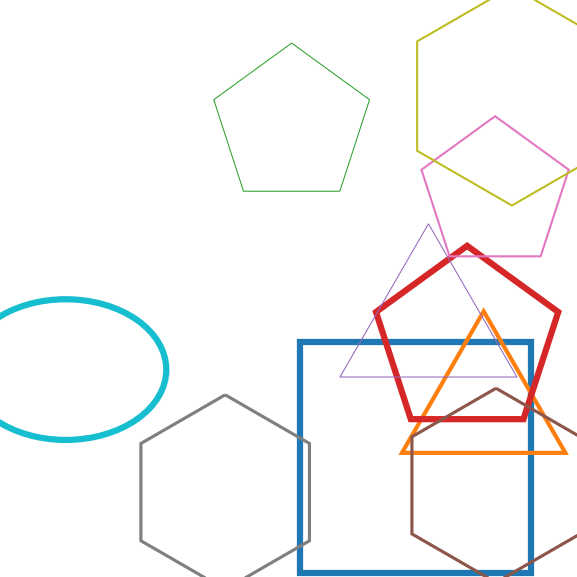[{"shape": "square", "thickness": 3, "radius": 1.0, "center": [0.719, 0.207]}, {"shape": "triangle", "thickness": 2, "radius": 0.82, "center": [0.838, 0.297]}, {"shape": "pentagon", "thickness": 0.5, "radius": 0.71, "center": [0.505, 0.783]}, {"shape": "pentagon", "thickness": 3, "radius": 0.83, "center": [0.809, 0.408]}, {"shape": "triangle", "thickness": 0.5, "radius": 0.88, "center": [0.742, 0.435]}, {"shape": "hexagon", "thickness": 1.5, "radius": 0.84, "center": [0.859, 0.159]}, {"shape": "pentagon", "thickness": 1, "radius": 0.67, "center": [0.857, 0.664]}, {"shape": "hexagon", "thickness": 1.5, "radius": 0.84, "center": [0.39, 0.147]}, {"shape": "hexagon", "thickness": 1, "radius": 0.95, "center": [0.886, 0.833]}, {"shape": "oval", "thickness": 3, "radius": 0.87, "center": [0.114, 0.359]}]